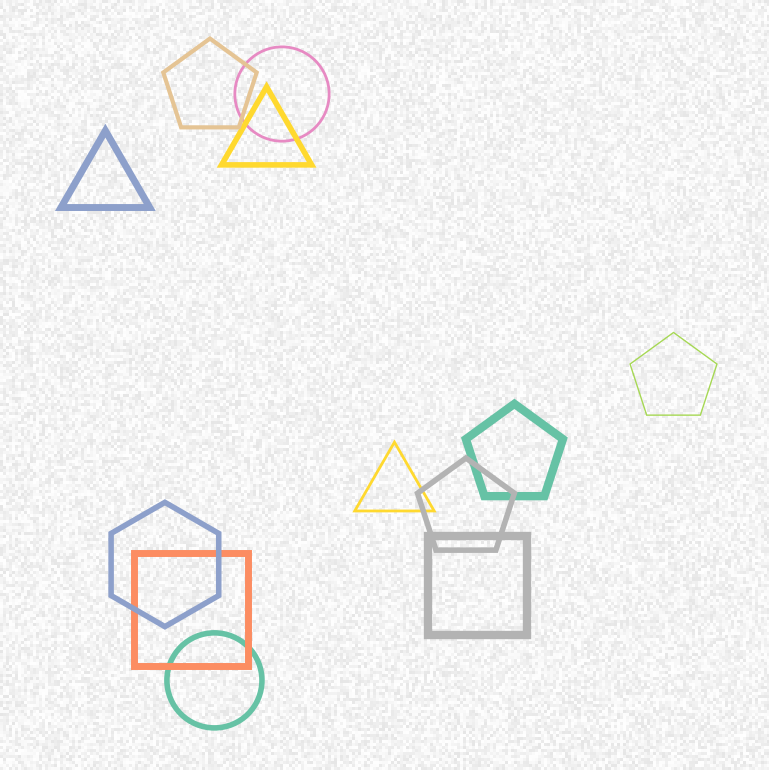[{"shape": "pentagon", "thickness": 3, "radius": 0.33, "center": [0.668, 0.409]}, {"shape": "circle", "thickness": 2, "radius": 0.31, "center": [0.278, 0.116]}, {"shape": "square", "thickness": 2.5, "radius": 0.37, "center": [0.247, 0.208]}, {"shape": "hexagon", "thickness": 2, "radius": 0.4, "center": [0.214, 0.267]}, {"shape": "triangle", "thickness": 2.5, "radius": 0.33, "center": [0.137, 0.764]}, {"shape": "circle", "thickness": 1, "radius": 0.31, "center": [0.366, 0.878]}, {"shape": "pentagon", "thickness": 0.5, "radius": 0.3, "center": [0.875, 0.509]}, {"shape": "triangle", "thickness": 2, "radius": 0.34, "center": [0.346, 0.82]}, {"shape": "triangle", "thickness": 1, "radius": 0.3, "center": [0.512, 0.366]}, {"shape": "pentagon", "thickness": 1.5, "radius": 0.32, "center": [0.273, 0.886]}, {"shape": "square", "thickness": 3, "radius": 0.32, "center": [0.62, 0.24]}, {"shape": "pentagon", "thickness": 2, "radius": 0.33, "center": [0.605, 0.339]}]